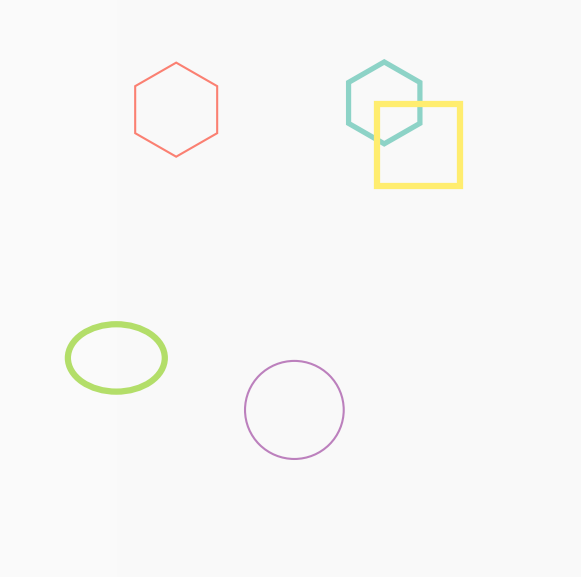[{"shape": "hexagon", "thickness": 2.5, "radius": 0.35, "center": [0.661, 0.821]}, {"shape": "hexagon", "thickness": 1, "radius": 0.41, "center": [0.303, 0.809]}, {"shape": "oval", "thickness": 3, "radius": 0.42, "center": [0.2, 0.379]}, {"shape": "circle", "thickness": 1, "radius": 0.42, "center": [0.506, 0.289]}, {"shape": "square", "thickness": 3, "radius": 0.36, "center": [0.72, 0.748]}]